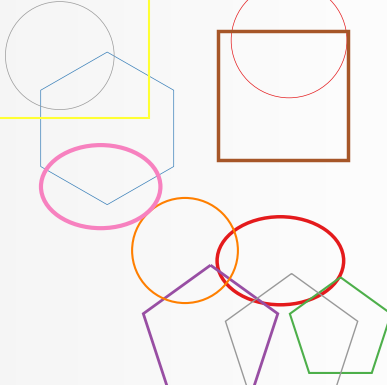[{"shape": "oval", "thickness": 2.5, "radius": 0.82, "center": [0.724, 0.323]}, {"shape": "circle", "thickness": 0.5, "radius": 0.75, "center": [0.746, 0.895]}, {"shape": "hexagon", "thickness": 0.5, "radius": 0.99, "center": [0.277, 0.667]}, {"shape": "pentagon", "thickness": 1.5, "radius": 0.69, "center": [0.879, 0.142]}, {"shape": "pentagon", "thickness": 2, "radius": 0.91, "center": [0.543, 0.129]}, {"shape": "circle", "thickness": 1.5, "radius": 0.68, "center": [0.477, 0.349]}, {"shape": "square", "thickness": 1.5, "radius": 0.99, "center": [0.186, 0.891]}, {"shape": "square", "thickness": 2.5, "radius": 0.84, "center": [0.731, 0.751]}, {"shape": "oval", "thickness": 3, "radius": 0.77, "center": [0.26, 0.515]}, {"shape": "pentagon", "thickness": 1, "radius": 0.9, "center": [0.752, 0.11]}, {"shape": "circle", "thickness": 0.5, "radius": 0.7, "center": [0.154, 0.856]}]